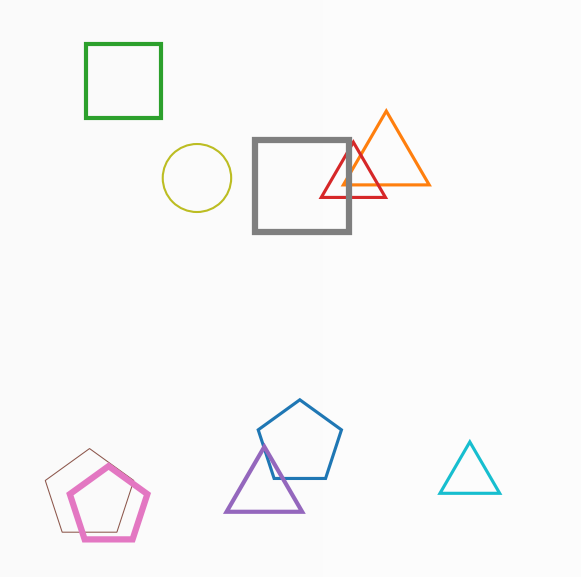[{"shape": "pentagon", "thickness": 1.5, "radius": 0.38, "center": [0.516, 0.232]}, {"shape": "triangle", "thickness": 1.5, "radius": 0.43, "center": [0.665, 0.722]}, {"shape": "square", "thickness": 2, "radius": 0.32, "center": [0.213, 0.859]}, {"shape": "triangle", "thickness": 1.5, "radius": 0.32, "center": [0.608, 0.689]}, {"shape": "triangle", "thickness": 2, "radius": 0.38, "center": [0.455, 0.15]}, {"shape": "pentagon", "thickness": 0.5, "radius": 0.4, "center": [0.154, 0.142]}, {"shape": "pentagon", "thickness": 3, "radius": 0.35, "center": [0.187, 0.122]}, {"shape": "square", "thickness": 3, "radius": 0.4, "center": [0.52, 0.677]}, {"shape": "circle", "thickness": 1, "radius": 0.29, "center": [0.339, 0.691]}, {"shape": "triangle", "thickness": 1.5, "radius": 0.3, "center": [0.808, 0.175]}]